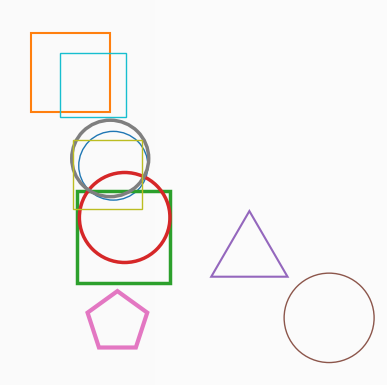[{"shape": "circle", "thickness": 1, "radius": 0.45, "center": [0.292, 0.57]}, {"shape": "square", "thickness": 1.5, "radius": 0.51, "center": [0.182, 0.811]}, {"shape": "square", "thickness": 2.5, "radius": 0.6, "center": [0.32, 0.385]}, {"shape": "circle", "thickness": 2.5, "radius": 0.58, "center": [0.322, 0.435]}, {"shape": "triangle", "thickness": 1.5, "radius": 0.57, "center": [0.644, 0.338]}, {"shape": "circle", "thickness": 1, "radius": 0.58, "center": [0.849, 0.174]}, {"shape": "pentagon", "thickness": 3, "radius": 0.4, "center": [0.303, 0.163]}, {"shape": "circle", "thickness": 2.5, "radius": 0.5, "center": [0.284, 0.589]}, {"shape": "square", "thickness": 1, "radius": 0.45, "center": [0.277, 0.548]}, {"shape": "square", "thickness": 1, "radius": 0.42, "center": [0.24, 0.779]}]